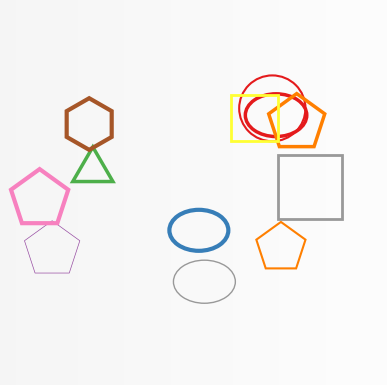[{"shape": "oval", "thickness": 2.5, "radius": 0.4, "center": [0.712, 0.701]}, {"shape": "circle", "thickness": 1.5, "radius": 0.43, "center": [0.703, 0.719]}, {"shape": "oval", "thickness": 3, "radius": 0.38, "center": [0.513, 0.402]}, {"shape": "triangle", "thickness": 2.5, "radius": 0.3, "center": [0.24, 0.558]}, {"shape": "pentagon", "thickness": 0.5, "radius": 0.38, "center": [0.135, 0.352]}, {"shape": "pentagon", "thickness": 2.5, "radius": 0.38, "center": [0.766, 0.681]}, {"shape": "pentagon", "thickness": 1.5, "radius": 0.33, "center": [0.725, 0.357]}, {"shape": "square", "thickness": 2, "radius": 0.3, "center": [0.657, 0.694]}, {"shape": "hexagon", "thickness": 3, "radius": 0.34, "center": [0.23, 0.678]}, {"shape": "pentagon", "thickness": 3, "radius": 0.39, "center": [0.102, 0.483]}, {"shape": "oval", "thickness": 1, "radius": 0.4, "center": [0.527, 0.268]}, {"shape": "square", "thickness": 2, "radius": 0.41, "center": [0.801, 0.514]}]